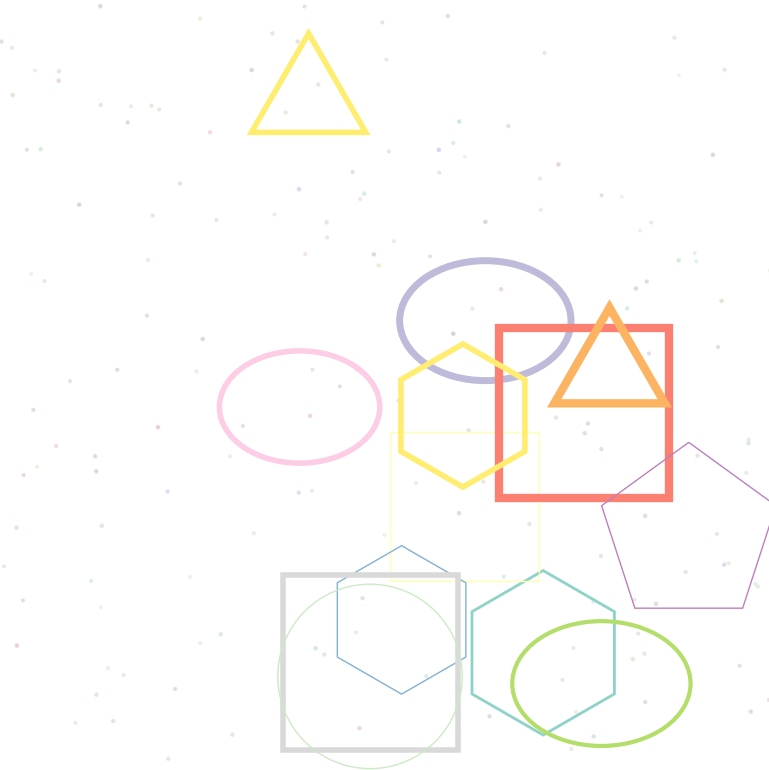[{"shape": "hexagon", "thickness": 1, "radius": 0.53, "center": [0.705, 0.152]}, {"shape": "square", "thickness": 0.5, "radius": 0.49, "center": [0.603, 0.342]}, {"shape": "oval", "thickness": 2.5, "radius": 0.56, "center": [0.63, 0.584]}, {"shape": "square", "thickness": 3, "radius": 0.55, "center": [0.758, 0.463]}, {"shape": "hexagon", "thickness": 0.5, "radius": 0.48, "center": [0.522, 0.195]}, {"shape": "triangle", "thickness": 3, "radius": 0.41, "center": [0.792, 0.518]}, {"shape": "oval", "thickness": 1.5, "radius": 0.58, "center": [0.781, 0.112]}, {"shape": "oval", "thickness": 2, "radius": 0.52, "center": [0.389, 0.471]}, {"shape": "square", "thickness": 2, "radius": 0.57, "center": [0.481, 0.14]}, {"shape": "pentagon", "thickness": 0.5, "radius": 0.6, "center": [0.894, 0.306]}, {"shape": "circle", "thickness": 0.5, "radius": 0.6, "center": [0.481, 0.122]}, {"shape": "hexagon", "thickness": 2, "radius": 0.46, "center": [0.601, 0.46]}, {"shape": "triangle", "thickness": 2, "radius": 0.43, "center": [0.401, 0.871]}]